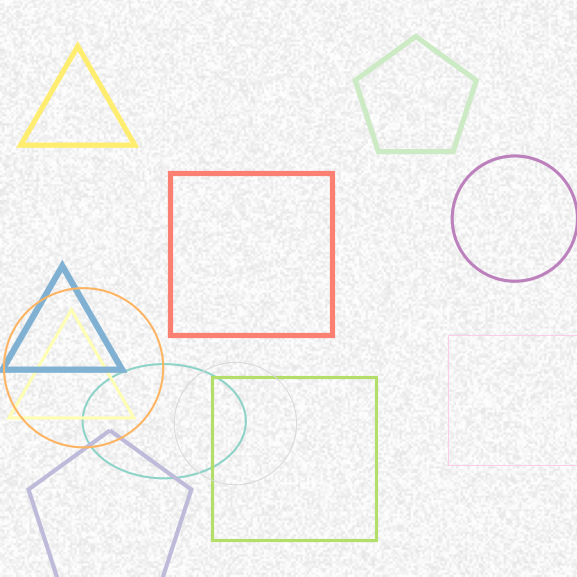[{"shape": "oval", "thickness": 1, "radius": 0.71, "center": [0.284, 0.27]}, {"shape": "triangle", "thickness": 1.5, "radius": 0.62, "center": [0.124, 0.338]}, {"shape": "pentagon", "thickness": 2, "radius": 0.74, "center": [0.19, 0.106]}, {"shape": "square", "thickness": 2.5, "radius": 0.7, "center": [0.435, 0.56]}, {"shape": "triangle", "thickness": 3, "radius": 0.6, "center": [0.108, 0.419]}, {"shape": "circle", "thickness": 1, "radius": 0.69, "center": [0.145, 0.362]}, {"shape": "square", "thickness": 1.5, "radius": 0.71, "center": [0.509, 0.205]}, {"shape": "square", "thickness": 0.5, "radius": 0.56, "center": [0.888, 0.307]}, {"shape": "circle", "thickness": 0.5, "radius": 0.53, "center": [0.408, 0.266]}, {"shape": "circle", "thickness": 1.5, "radius": 0.54, "center": [0.892, 0.621]}, {"shape": "pentagon", "thickness": 2.5, "radius": 0.55, "center": [0.72, 0.826]}, {"shape": "triangle", "thickness": 2.5, "radius": 0.57, "center": [0.135, 0.805]}]